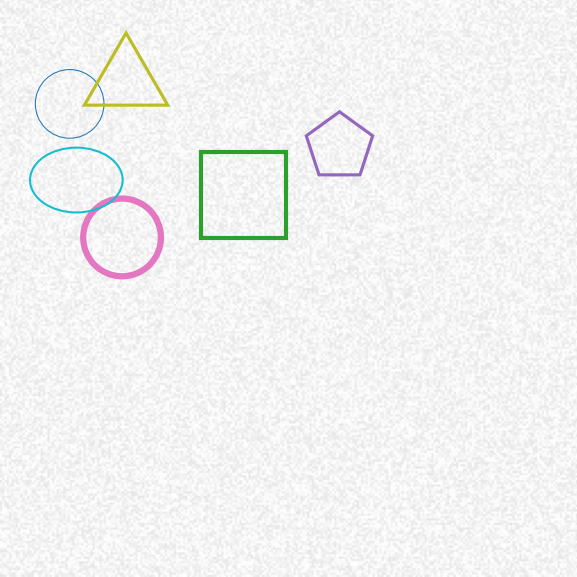[{"shape": "circle", "thickness": 0.5, "radius": 0.3, "center": [0.121, 0.819]}, {"shape": "square", "thickness": 2, "radius": 0.37, "center": [0.421, 0.662]}, {"shape": "pentagon", "thickness": 1.5, "radius": 0.3, "center": [0.588, 0.745]}, {"shape": "circle", "thickness": 3, "radius": 0.34, "center": [0.211, 0.588]}, {"shape": "triangle", "thickness": 1.5, "radius": 0.42, "center": [0.218, 0.859]}, {"shape": "oval", "thickness": 1, "radius": 0.4, "center": [0.132, 0.687]}]